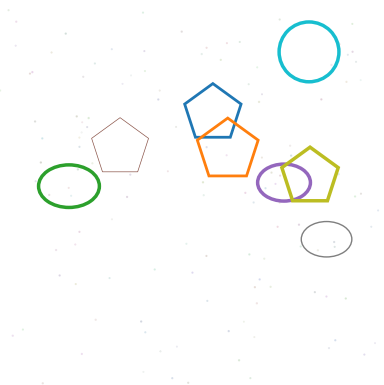[{"shape": "pentagon", "thickness": 2, "radius": 0.39, "center": [0.553, 0.706]}, {"shape": "pentagon", "thickness": 2, "radius": 0.42, "center": [0.592, 0.61]}, {"shape": "oval", "thickness": 2.5, "radius": 0.39, "center": [0.179, 0.516]}, {"shape": "oval", "thickness": 2.5, "radius": 0.34, "center": [0.738, 0.526]}, {"shape": "pentagon", "thickness": 0.5, "radius": 0.39, "center": [0.312, 0.617]}, {"shape": "oval", "thickness": 1, "radius": 0.33, "center": [0.848, 0.379]}, {"shape": "pentagon", "thickness": 2.5, "radius": 0.38, "center": [0.805, 0.541]}, {"shape": "circle", "thickness": 2.5, "radius": 0.39, "center": [0.803, 0.865]}]